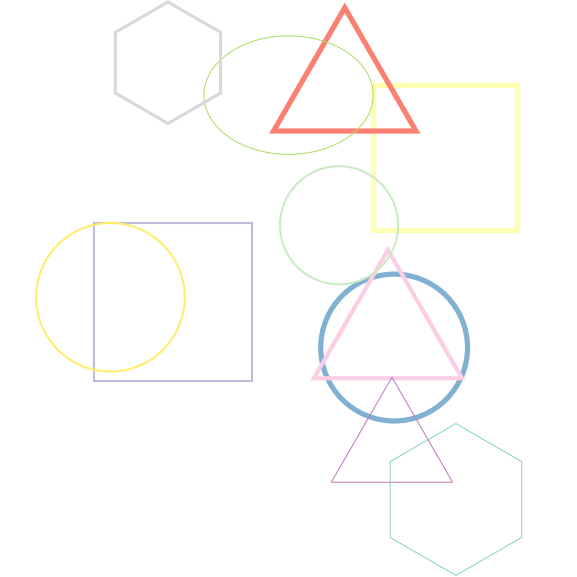[{"shape": "hexagon", "thickness": 0.5, "radius": 0.66, "center": [0.789, 0.134]}, {"shape": "square", "thickness": 2.5, "radius": 0.63, "center": [0.771, 0.726]}, {"shape": "square", "thickness": 1, "radius": 0.69, "center": [0.3, 0.476]}, {"shape": "triangle", "thickness": 2.5, "radius": 0.71, "center": [0.597, 0.843]}, {"shape": "circle", "thickness": 2.5, "radius": 0.64, "center": [0.682, 0.397]}, {"shape": "oval", "thickness": 0.5, "radius": 0.73, "center": [0.5, 0.834]}, {"shape": "triangle", "thickness": 2, "radius": 0.74, "center": [0.672, 0.418]}, {"shape": "hexagon", "thickness": 1.5, "radius": 0.53, "center": [0.291, 0.891]}, {"shape": "triangle", "thickness": 0.5, "radius": 0.61, "center": [0.679, 0.225]}, {"shape": "circle", "thickness": 1, "radius": 0.51, "center": [0.587, 0.609]}, {"shape": "circle", "thickness": 1, "radius": 0.64, "center": [0.191, 0.484]}]